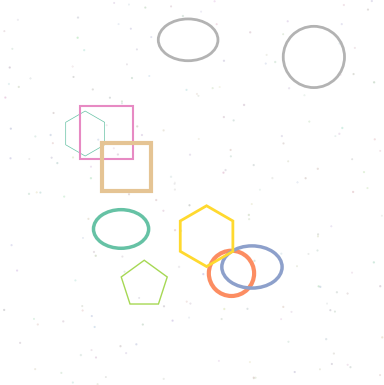[{"shape": "oval", "thickness": 2.5, "radius": 0.36, "center": [0.314, 0.405]}, {"shape": "hexagon", "thickness": 0.5, "radius": 0.29, "center": [0.221, 0.653]}, {"shape": "circle", "thickness": 3, "radius": 0.29, "center": [0.601, 0.29]}, {"shape": "oval", "thickness": 2.5, "radius": 0.39, "center": [0.654, 0.307]}, {"shape": "square", "thickness": 1.5, "radius": 0.34, "center": [0.278, 0.656]}, {"shape": "pentagon", "thickness": 1, "radius": 0.31, "center": [0.375, 0.261]}, {"shape": "hexagon", "thickness": 2, "radius": 0.39, "center": [0.537, 0.387]}, {"shape": "square", "thickness": 3, "radius": 0.31, "center": [0.329, 0.567]}, {"shape": "oval", "thickness": 2, "radius": 0.39, "center": [0.489, 0.897]}, {"shape": "circle", "thickness": 2, "radius": 0.4, "center": [0.815, 0.852]}]